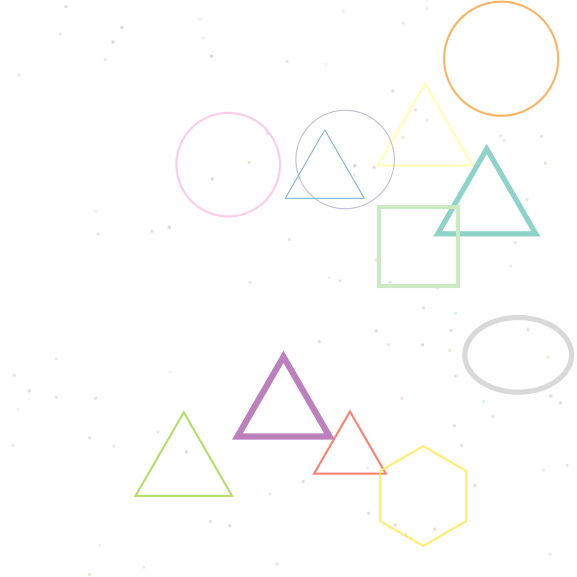[{"shape": "triangle", "thickness": 2.5, "radius": 0.49, "center": [0.843, 0.643]}, {"shape": "triangle", "thickness": 1, "radius": 0.47, "center": [0.736, 0.76]}, {"shape": "circle", "thickness": 0.5, "radius": 0.43, "center": [0.598, 0.723]}, {"shape": "triangle", "thickness": 1, "radius": 0.36, "center": [0.606, 0.215]}, {"shape": "triangle", "thickness": 0.5, "radius": 0.4, "center": [0.562, 0.695]}, {"shape": "circle", "thickness": 1, "radius": 0.49, "center": [0.868, 0.897]}, {"shape": "triangle", "thickness": 1, "radius": 0.48, "center": [0.318, 0.189]}, {"shape": "circle", "thickness": 1, "radius": 0.45, "center": [0.395, 0.714]}, {"shape": "oval", "thickness": 2.5, "radius": 0.46, "center": [0.897, 0.385]}, {"shape": "triangle", "thickness": 3, "radius": 0.46, "center": [0.491, 0.289]}, {"shape": "square", "thickness": 2, "radius": 0.34, "center": [0.725, 0.572]}, {"shape": "hexagon", "thickness": 1, "radius": 0.43, "center": [0.733, 0.14]}]